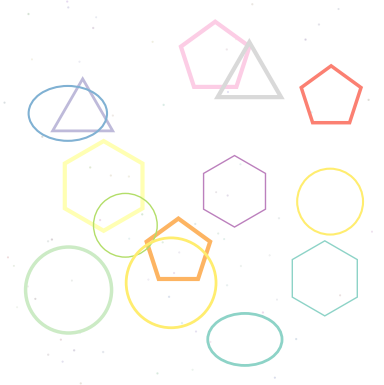[{"shape": "oval", "thickness": 2, "radius": 0.48, "center": [0.636, 0.118]}, {"shape": "hexagon", "thickness": 1, "radius": 0.49, "center": [0.844, 0.277]}, {"shape": "hexagon", "thickness": 3, "radius": 0.58, "center": [0.269, 0.517]}, {"shape": "triangle", "thickness": 2, "radius": 0.45, "center": [0.215, 0.705]}, {"shape": "pentagon", "thickness": 2.5, "radius": 0.41, "center": [0.86, 0.747]}, {"shape": "oval", "thickness": 1.5, "radius": 0.51, "center": [0.176, 0.705]}, {"shape": "pentagon", "thickness": 3, "radius": 0.43, "center": [0.463, 0.346]}, {"shape": "circle", "thickness": 1, "radius": 0.41, "center": [0.326, 0.415]}, {"shape": "pentagon", "thickness": 3, "radius": 0.47, "center": [0.559, 0.85]}, {"shape": "triangle", "thickness": 3, "radius": 0.48, "center": [0.648, 0.795]}, {"shape": "hexagon", "thickness": 1, "radius": 0.46, "center": [0.609, 0.503]}, {"shape": "circle", "thickness": 2.5, "radius": 0.56, "center": [0.178, 0.247]}, {"shape": "circle", "thickness": 1.5, "radius": 0.43, "center": [0.857, 0.476]}, {"shape": "circle", "thickness": 2, "radius": 0.58, "center": [0.444, 0.265]}]